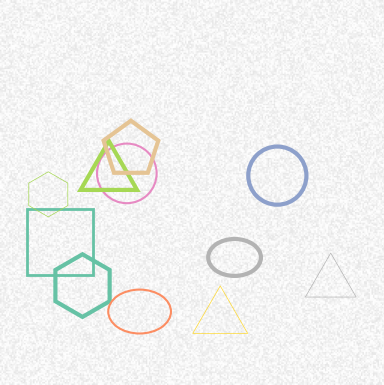[{"shape": "square", "thickness": 2, "radius": 0.43, "center": [0.155, 0.371]}, {"shape": "hexagon", "thickness": 3, "radius": 0.41, "center": [0.214, 0.258]}, {"shape": "oval", "thickness": 1.5, "radius": 0.41, "center": [0.363, 0.191]}, {"shape": "circle", "thickness": 3, "radius": 0.38, "center": [0.72, 0.544]}, {"shape": "circle", "thickness": 1.5, "radius": 0.39, "center": [0.329, 0.55]}, {"shape": "triangle", "thickness": 3, "radius": 0.42, "center": [0.283, 0.549]}, {"shape": "hexagon", "thickness": 0.5, "radius": 0.29, "center": [0.125, 0.495]}, {"shape": "triangle", "thickness": 0.5, "radius": 0.41, "center": [0.572, 0.175]}, {"shape": "pentagon", "thickness": 3, "radius": 0.37, "center": [0.34, 0.612]}, {"shape": "oval", "thickness": 3, "radius": 0.34, "center": [0.609, 0.331]}, {"shape": "triangle", "thickness": 0.5, "radius": 0.38, "center": [0.859, 0.267]}]